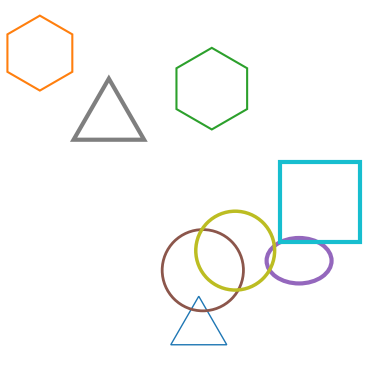[{"shape": "triangle", "thickness": 1, "radius": 0.42, "center": [0.516, 0.147]}, {"shape": "hexagon", "thickness": 1.5, "radius": 0.49, "center": [0.104, 0.862]}, {"shape": "hexagon", "thickness": 1.5, "radius": 0.53, "center": [0.55, 0.77]}, {"shape": "oval", "thickness": 3, "radius": 0.42, "center": [0.777, 0.323]}, {"shape": "circle", "thickness": 2, "radius": 0.53, "center": [0.527, 0.298]}, {"shape": "triangle", "thickness": 3, "radius": 0.53, "center": [0.283, 0.69]}, {"shape": "circle", "thickness": 2.5, "radius": 0.51, "center": [0.611, 0.349]}, {"shape": "square", "thickness": 3, "radius": 0.52, "center": [0.832, 0.475]}]